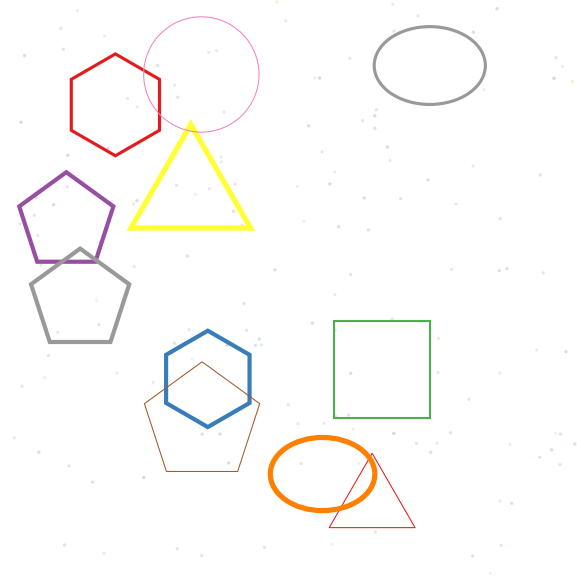[{"shape": "hexagon", "thickness": 1.5, "radius": 0.44, "center": [0.2, 0.818]}, {"shape": "triangle", "thickness": 0.5, "radius": 0.43, "center": [0.644, 0.128]}, {"shape": "hexagon", "thickness": 2, "radius": 0.42, "center": [0.36, 0.343]}, {"shape": "square", "thickness": 1, "radius": 0.42, "center": [0.662, 0.36]}, {"shape": "pentagon", "thickness": 2, "radius": 0.43, "center": [0.115, 0.615]}, {"shape": "oval", "thickness": 2.5, "radius": 0.45, "center": [0.559, 0.178]}, {"shape": "triangle", "thickness": 2.5, "radius": 0.6, "center": [0.33, 0.664]}, {"shape": "pentagon", "thickness": 0.5, "radius": 0.52, "center": [0.35, 0.268]}, {"shape": "circle", "thickness": 0.5, "radius": 0.5, "center": [0.349, 0.87]}, {"shape": "oval", "thickness": 1.5, "radius": 0.48, "center": [0.744, 0.886]}, {"shape": "pentagon", "thickness": 2, "radius": 0.45, "center": [0.139, 0.479]}]